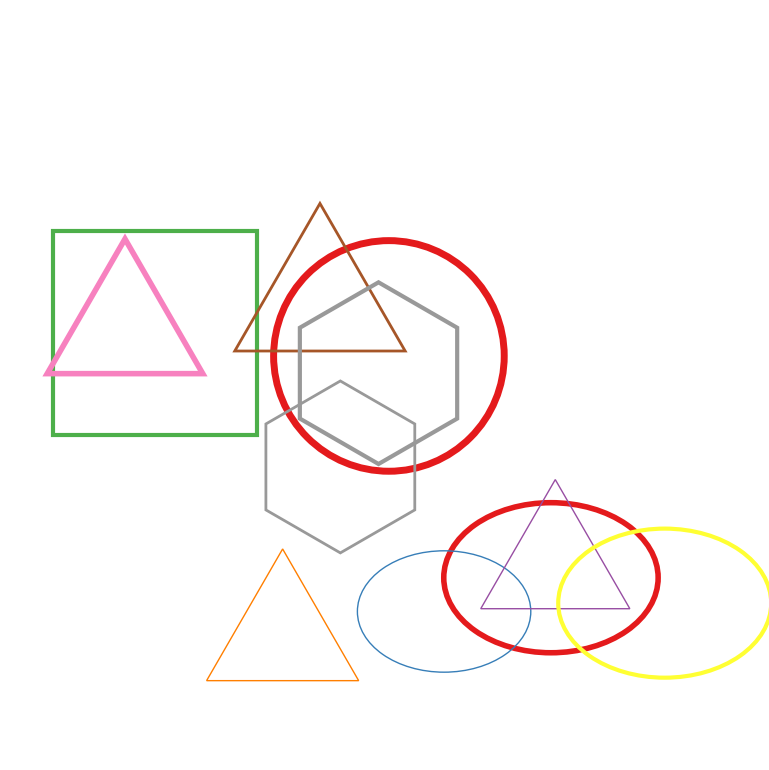[{"shape": "circle", "thickness": 2.5, "radius": 0.75, "center": [0.505, 0.538]}, {"shape": "oval", "thickness": 2, "radius": 0.7, "center": [0.716, 0.25]}, {"shape": "oval", "thickness": 0.5, "radius": 0.56, "center": [0.577, 0.206]}, {"shape": "square", "thickness": 1.5, "radius": 0.66, "center": [0.201, 0.567]}, {"shape": "triangle", "thickness": 0.5, "radius": 0.56, "center": [0.721, 0.265]}, {"shape": "triangle", "thickness": 0.5, "radius": 0.57, "center": [0.367, 0.173]}, {"shape": "oval", "thickness": 1.5, "radius": 0.69, "center": [0.863, 0.217]}, {"shape": "triangle", "thickness": 1, "radius": 0.64, "center": [0.416, 0.608]}, {"shape": "triangle", "thickness": 2, "radius": 0.58, "center": [0.162, 0.573]}, {"shape": "hexagon", "thickness": 1.5, "radius": 0.59, "center": [0.492, 0.515]}, {"shape": "hexagon", "thickness": 1, "radius": 0.56, "center": [0.442, 0.394]}]